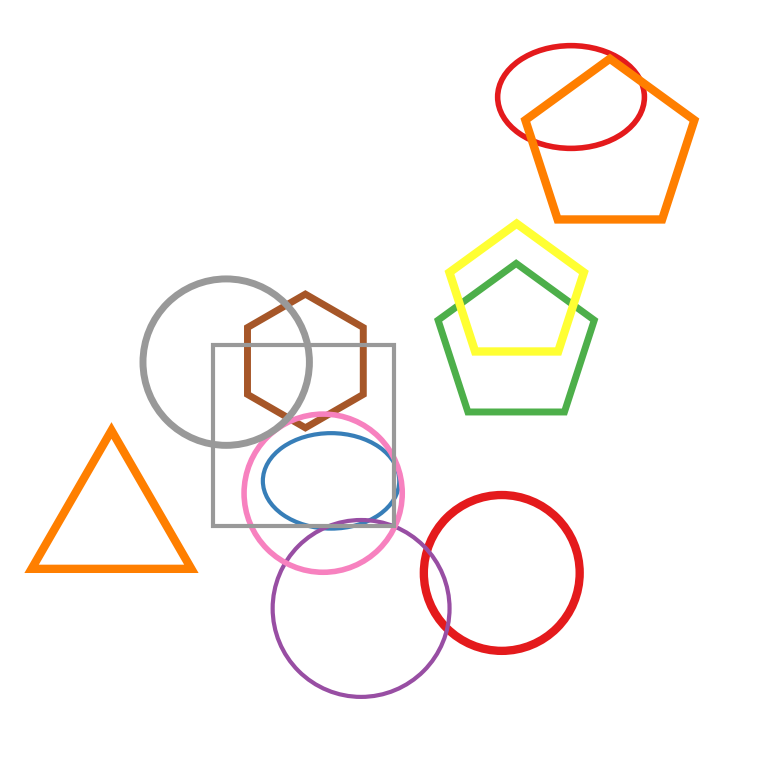[{"shape": "oval", "thickness": 2, "radius": 0.48, "center": [0.742, 0.874]}, {"shape": "circle", "thickness": 3, "radius": 0.51, "center": [0.652, 0.256]}, {"shape": "oval", "thickness": 1.5, "radius": 0.44, "center": [0.43, 0.375]}, {"shape": "pentagon", "thickness": 2.5, "radius": 0.53, "center": [0.67, 0.551]}, {"shape": "circle", "thickness": 1.5, "radius": 0.57, "center": [0.469, 0.21]}, {"shape": "pentagon", "thickness": 3, "radius": 0.58, "center": [0.792, 0.808]}, {"shape": "triangle", "thickness": 3, "radius": 0.6, "center": [0.145, 0.321]}, {"shape": "pentagon", "thickness": 3, "radius": 0.46, "center": [0.671, 0.618]}, {"shape": "hexagon", "thickness": 2.5, "radius": 0.43, "center": [0.397, 0.531]}, {"shape": "circle", "thickness": 2, "radius": 0.51, "center": [0.42, 0.36]}, {"shape": "square", "thickness": 1.5, "radius": 0.59, "center": [0.394, 0.434]}, {"shape": "circle", "thickness": 2.5, "radius": 0.54, "center": [0.294, 0.53]}]